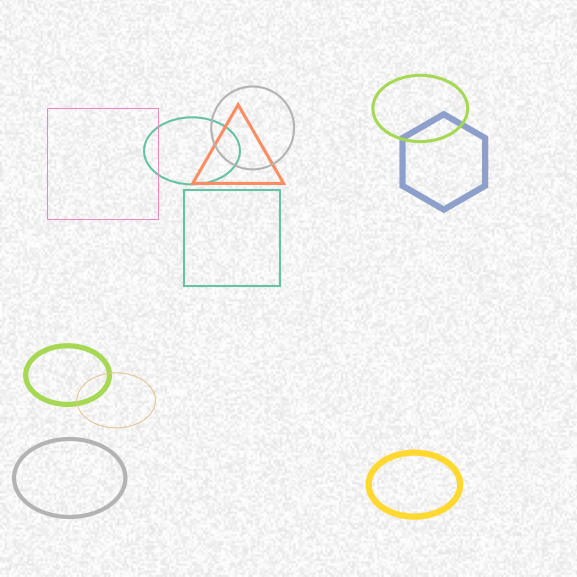[{"shape": "square", "thickness": 1, "radius": 0.41, "center": [0.402, 0.588]}, {"shape": "oval", "thickness": 1, "radius": 0.41, "center": [0.332, 0.738]}, {"shape": "triangle", "thickness": 1.5, "radius": 0.45, "center": [0.412, 0.727]}, {"shape": "hexagon", "thickness": 3, "radius": 0.41, "center": [0.769, 0.719]}, {"shape": "square", "thickness": 0.5, "radius": 0.48, "center": [0.178, 0.716]}, {"shape": "oval", "thickness": 1.5, "radius": 0.41, "center": [0.728, 0.811]}, {"shape": "oval", "thickness": 2.5, "radius": 0.36, "center": [0.117, 0.35]}, {"shape": "oval", "thickness": 3, "radius": 0.4, "center": [0.718, 0.16]}, {"shape": "oval", "thickness": 0.5, "radius": 0.34, "center": [0.201, 0.306]}, {"shape": "oval", "thickness": 2, "radius": 0.48, "center": [0.121, 0.171]}, {"shape": "circle", "thickness": 1, "radius": 0.36, "center": [0.438, 0.778]}]